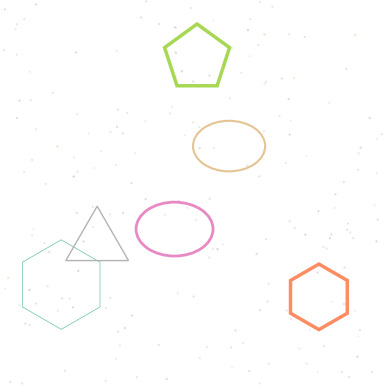[{"shape": "hexagon", "thickness": 0.5, "radius": 0.58, "center": [0.159, 0.261]}, {"shape": "hexagon", "thickness": 2.5, "radius": 0.43, "center": [0.828, 0.229]}, {"shape": "oval", "thickness": 2, "radius": 0.5, "center": [0.453, 0.405]}, {"shape": "pentagon", "thickness": 2.5, "radius": 0.44, "center": [0.512, 0.849]}, {"shape": "oval", "thickness": 1.5, "radius": 0.47, "center": [0.595, 0.621]}, {"shape": "triangle", "thickness": 1, "radius": 0.47, "center": [0.252, 0.37]}]